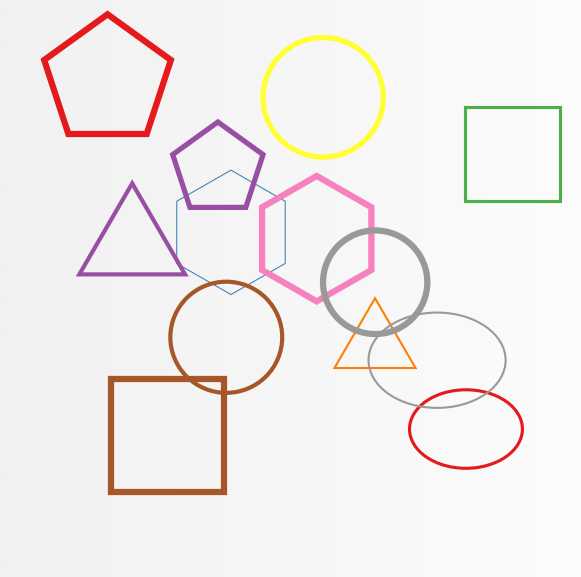[{"shape": "pentagon", "thickness": 3, "radius": 0.57, "center": [0.185, 0.86]}, {"shape": "oval", "thickness": 1.5, "radius": 0.49, "center": [0.802, 0.256]}, {"shape": "hexagon", "thickness": 0.5, "radius": 0.54, "center": [0.397, 0.597]}, {"shape": "square", "thickness": 1.5, "radius": 0.41, "center": [0.882, 0.732]}, {"shape": "triangle", "thickness": 2, "radius": 0.53, "center": [0.227, 0.577]}, {"shape": "pentagon", "thickness": 2.5, "radius": 0.41, "center": [0.375, 0.706]}, {"shape": "triangle", "thickness": 1, "radius": 0.4, "center": [0.645, 0.402]}, {"shape": "circle", "thickness": 2.5, "radius": 0.52, "center": [0.556, 0.831]}, {"shape": "circle", "thickness": 2, "radius": 0.48, "center": [0.389, 0.415]}, {"shape": "square", "thickness": 3, "radius": 0.49, "center": [0.289, 0.244]}, {"shape": "hexagon", "thickness": 3, "radius": 0.54, "center": [0.545, 0.586]}, {"shape": "circle", "thickness": 3, "radius": 0.45, "center": [0.645, 0.51]}, {"shape": "oval", "thickness": 1, "radius": 0.59, "center": [0.752, 0.375]}]